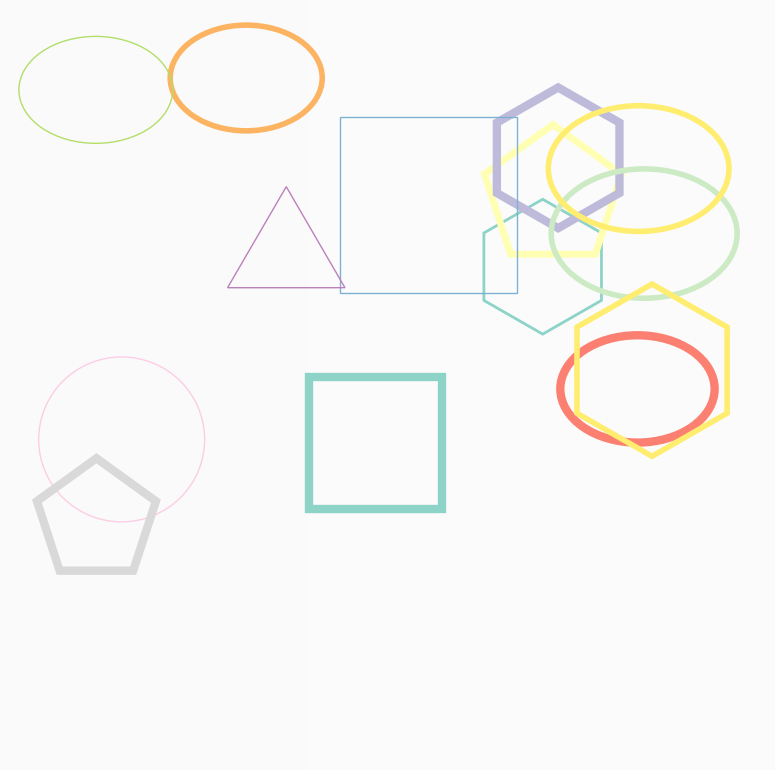[{"shape": "square", "thickness": 3, "radius": 0.43, "center": [0.484, 0.425]}, {"shape": "hexagon", "thickness": 1, "radius": 0.44, "center": [0.7, 0.654]}, {"shape": "pentagon", "thickness": 2.5, "radius": 0.46, "center": [0.714, 0.745]}, {"shape": "hexagon", "thickness": 3, "radius": 0.46, "center": [0.72, 0.795]}, {"shape": "oval", "thickness": 3, "radius": 0.5, "center": [0.823, 0.495]}, {"shape": "square", "thickness": 0.5, "radius": 0.57, "center": [0.553, 0.734]}, {"shape": "oval", "thickness": 2, "radius": 0.49, "center": [0.318, 0.899]}, {"shape": "oval", "thickness": 0.5, "radius": 0.5, "center": [0.124, 0.883]}, {"shape": "circle", "thickness": 0.5, "radius": 0.54, "center": [0.157, 0.429]}, {"shape": "pentagon", "thickness": 3, "radius": 0.4, "center": [0.124, 0.324]}, {"shape": "triangle", "thickness": 0.5, "radius": 0.44, "center": [0.369, 0.67]}, {"shape": "oval", "thickness": 2, "radius": 0.6, "center": [0.831, 0.697]}, {"shape": "hexagon", "thickness": 2, "radius": 0.56, "center": [0.841, 0.519]}, {"shape": "oval", "thickness": 2, "radius": 0.58, "center": [0.824, 0.781]}]